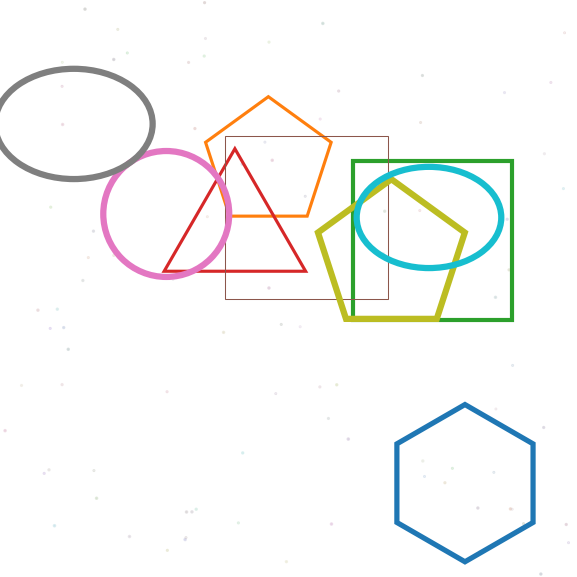[{"shape": "hexagon", "thickness": 2.5, "radius": 0.68, "center": [0.805, 0.162]}, {"shape": "pentagon", "thickness": 1.5, "radius": 0.57, "center": [0.465, 0.717]}, {"shape": "square", "thickness": 2, "radius": 0.69, "center": [0.75, 0.582]}, {"shape": "triangle", "thickness": 1.5, "radius": 0.71, "center": [0.407, 0.6]}, {"shape": "square", "thickness": 0.5, "radius": 0.7, "center": [0.531, 0.622]}, {"shape": "circle", "thickness": 3, "radius": 0.55, "center": [0.288, 0.629]}, {"shape": "oval", "thickness": 3, "radius": 0.68, "center": [0.128, 0.785]}, {"shape": "pentagon", "thickness": 3, "radius": 0.67, "center": [0.678, 0.555]}, {"shape": "oval", "thickness": 3, "radius": 0.63, "center": [0.743, 0.623]}]